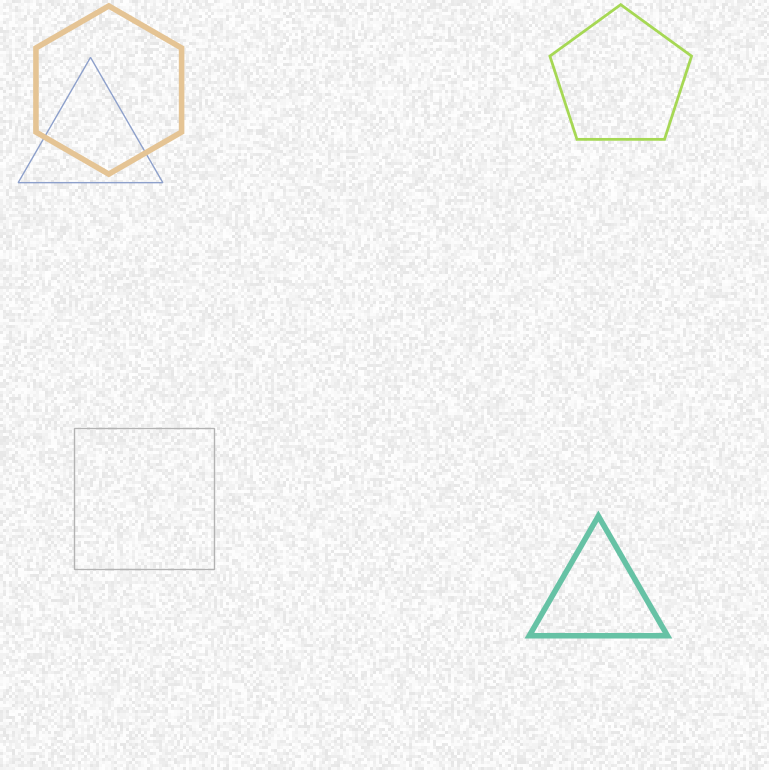[{"shape": "triangle", "thickness": 2, "radius": 0.52, "center": [0.777, 0.226]}, {"shape": "triangle", "thickness": 0.5, "radius": 0.54, "center": [0.118, 0.817]}, {"shape": "pentagon", "thickness": 1, "radius": 0.48, "center": [0.806, 0.897]}, {"shape": "hexagon", "thickness": 2, "radius": 0.55, "center": [0.141, 0.883]}, {"shape": "square", "thickness": 0.5, "radius": 0.46, "center": [0.187, 0.353]}]